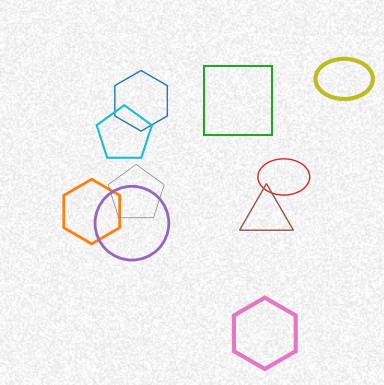[{"shape": "hexagon", "thickness": 1, "radius": 0.39, "center": [0.366, 0.738]}, {"shape": "hexagon", "thickness": 2, "radius": 0.42, "center": [0.238, 0.45]}, {"shape": "square", "thickness": 1.5, "radius": 0.44, "center": [0.618, 0.739]}, {"shape": "oval", "thickness": 1, "radius": 0.34, "center": [0.737, 0.54]}, {"shape": "circle", "thickness": 2, "radius": 0.48, "center": [0.343, 0.42]}, {"shape": "triangle", "thickness": 1, "radius": 0.4, "center": [0.692, 0.442]}, {"shape": "hexagon", "thickness": 3, "radius": 0.46, "center": [0.688, 0.134]}, {"shape": "pentagon", "thickness": 0.5, "radius": 0.38, "center": [0.354, 0.496]}, {"shape": "oval", "thickness": 3, "radius": 0.37, "center": [0.894, 0.795]}, {"shape": "pentagon", "thickness": 1.5, "radius": 0.38, "center": [0.323, 0.651]}]